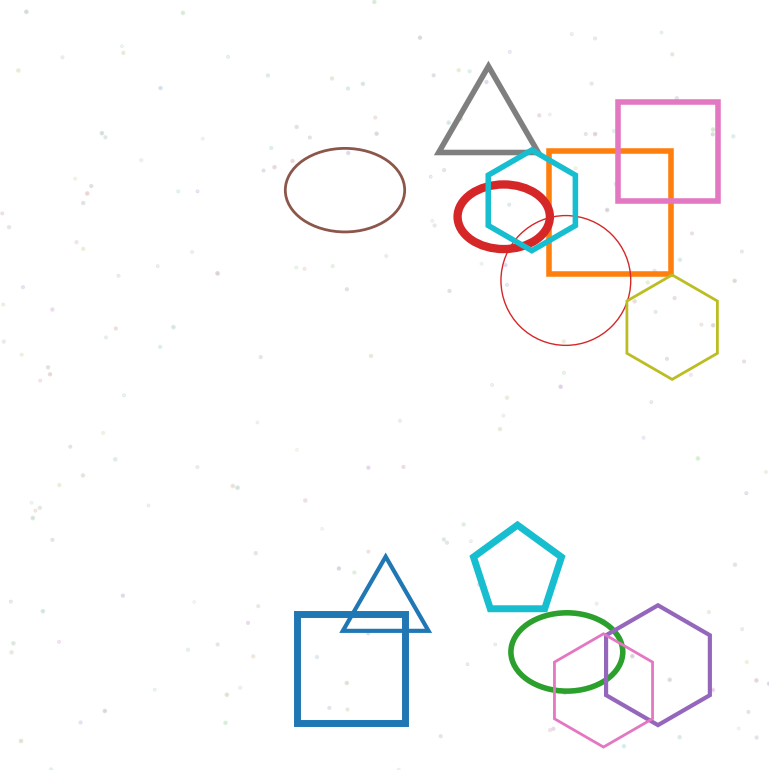[{"shape": "square", "thickness": 2.5, "radius": 0.35, "center": [0.456, 0.132]}, {"shape": "triangle", "thickness": 1.5, "radius": 0.32, "center": [0.501, 0.213]}, {"shape": "square", "thickness": 2, "radius": 0.4, "center": [0.793, 0.724]}, {"shape": "oval", "thickness": 2, "radius": 0.36, "center": [0.736, 0.153]}, {"shape": "oval", "thickness": 3, "radius": 0.3, "center": [0.654, 0.718]}, {"shape": "circle", "thickness": 0.5, "radius": 0.42, "center": [0.735, 0.636]}, {"shape": "hexagon", "thickness": 1.5, "radius": 0.39, "center": [0.855, 0.136]}, {"shape": "oval", "thickness": 1, "radius": 0.39, "center": [0.448, 0.753]}, {"shape": "hexagon", "thickness": 1, "radius": 0.37, "center": [0.784, 0.103]}, {"shape": "square", "thickness": 2, "radius": 0.32, "center": [0.867, 0.803]}, {"shape": "triangle", "thickness": 2, "radius": 0.37, "center": [0.634, 0.839]}, {"shape": "hexagon", "thickness": 1, "radius": 0.34, "center": [0.873, 0.575]}, {"shape": "hexagon", "thickness": 2, "radius": 0.33, "center": [0.691, 0.74]}, {"shape": "pentagon", "thickness": 2.5, "radius": 0.3, "center": [0.672, 0.258]}]